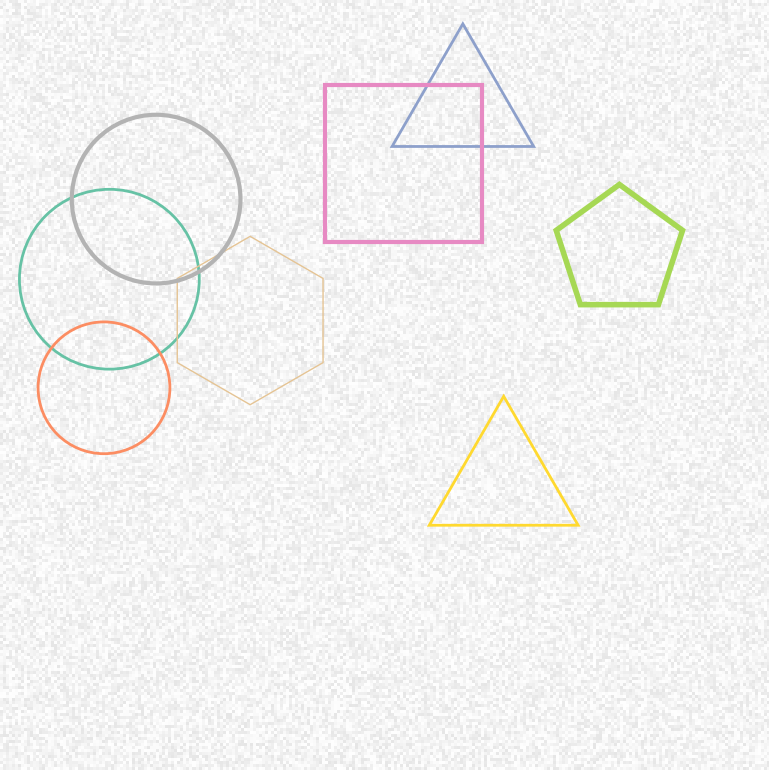[{"shape": "circle", "thickness": 1, "radius": 0.58, "center": [0.142, 0.637]}, {"shape": "circle", "thickness": 1, "radius": 0.43, "center": [0.135, 0.496]}, {"shape": "triangle", "thickness": 1, "radius": 0.53, "center": [0.601, 0.863]}, {"shape": "square", "thickness": 1.5, "radius": 0.51, "center": [0.524, 0.788]}, {"shape": "pentagon", "thickness": 2, "radius": 0.43, "center": [0.804, 0.674]}, {"shape": "triangle", "thickness": 1, "radius": 0.56, "center": [0.654, 0.374]}, {"shape": "hexagon", "thickness": 0.5, "radius": 0.55, "center": [0.325, 0.584]}, {"shape": "circle", "thickness": 1.5, "radius": 0.55, "center": [0.203, 0.741]}]